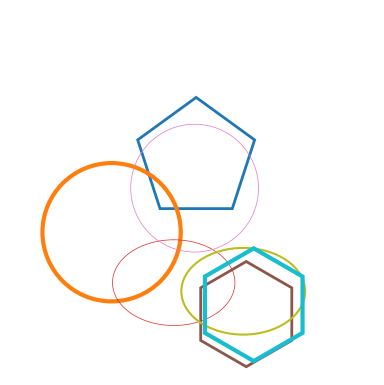[{"shape": "pentagon", "thickness": 2, "radius": 0.8, "center": [0.509, 0.587]}, {"shape": "circle", "thickness": 3, "radius": 0.9, "center": [0.29, 0.397]}, {"shape": "oval", "thickness": 0.5, "radius": 0.79, "center": [0.451, 0.266]}, {"shape": "hexagon", "thickness": 2, "radius": 0.68, "center": [0.64, 0.184]}, {"shape": "circle", "thickness": 0.5, "radius": 0.83, "center": [0.506, 0.511]}, {"shape": "oval", "thickness": 1.5, "radius": 0.8, "center": [0.632, 0.243]}, {"shape": "hexagon", "thickness": 3, "radius": 0.73, "center": [0.659, 0.209]}]